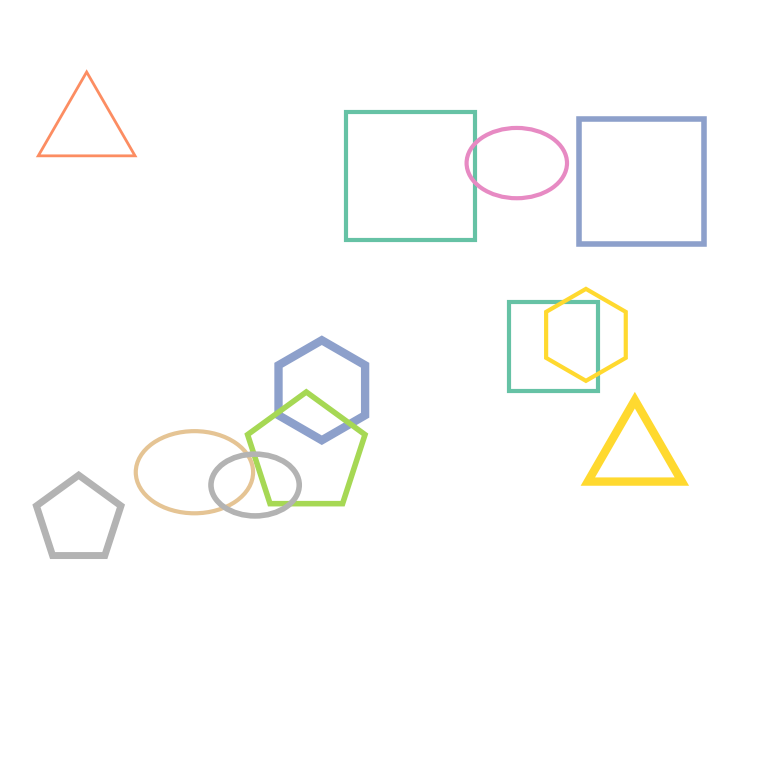[{"shape": "square", "thickness": 1.5, "radius": 0.29, "center": [0.719, 0.549]}, {"shape": "square", "thickness": 1.5, "radius": 0.42, "center": [0.533, 0.771]}, {"shape": "triangle", "thickness": 1, "radius": 0.36, "center": [0.113, 0.834]}, {"shape": "hexagon", "thickness": 3, "radius": 0.32, "center": [0.418, 0.493]}, {"shape": "square", "thickness": 2, "radius": 0.4, "center": [0.833, 0.764]}, {"shape": "oval", "thickness": 1.5, "radius": 0.33, "center": [0.671, 0.788]}, {"shape": "pentagon", "thickness": 2, "radius": 0.4, "center": [0.398, 0.411]}, {"shape": "triangle", "thickness": 3, "radius": 0.35, "center": [0.824, 0.41]}, {"shape": "hexagon", "thickness": 1.5, "radius": 0.3, "center": [0.761, 0.565]}, {"shape": "oval", "thickness": 1.5, "radius": 0.38, "center": [0.253, 0.387]}, {"shape": "oval", "thickness": 2, "radius": 0.29, "center": [0.331, 0.37]}, {"shape": "pentagon", "thickness": 2.5, "radius": 0.29, "center": [0.102, 0.325]}]